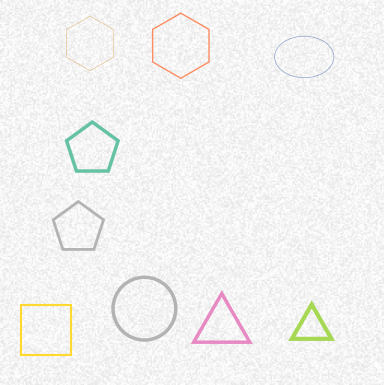[{"shape": "pentagon", "thickness": 2.5, "radius": 0.35, "center": [0.24, 0.613]}, {"shape": "hexagon", "thickness": 1, "radius": 0.42, "center": [0.47, 0.881]}, {"shape": "oval", "thickness": 0.5, "radius": 0.38, "center": [0.79, 0.852]}, {"shape": "triangle", "thickness": 2.5, "radius": 0.42, "center": [0.576, 0.153]}, {"shape": "triangle", "thickness": 3, "radius": 0.3, "center": [0.81, 0.15]}, {"shape": "square", "thickness": 1.5, "radius": 0.32, "center": [0.12, 0.143]}, {"shape": "hexagon", "thickness": 0.5, "radius": 0.35, "center": [0.234, 0.887]}, {"shape": "pentagon", "thickness": 2, "radius": 0.34, "center": [0.204, 0.408]}, {"shape": "circle", "thickness": 2.5, "radius": 0.41, "center": [0.375, 0.198]}]